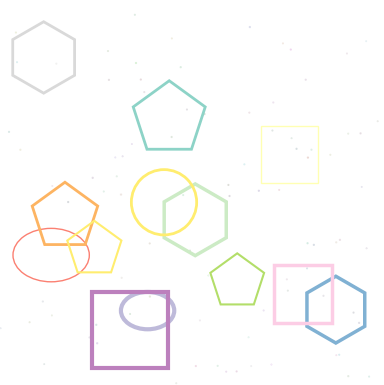[{"shape": "pentagon", "thickness": 2, "radius": 0.49, "center": [0.44, 0.692]}, {"shape": "square", "thickness": 1, "radius": 0.37, "center": [0.751, 0.598]}, {"shape": "oval", "thickness": 3, "radius": 0.35, "center": [0.383, 0.193]}, {"shape": "oval", "thickness": 1, "radius": 0.5, "center": [0.133, 0.337]}, {"shape": "hexagon", "thickness": 2.5, "radius": 0.43, "center": [0.872, 0.196]}, {"shape": "pentagon", "thickness": 2, "radius": 0.45, "center": [0.169, 0.437]}, {"shape": "pentagon", "thickness": 1.5, "radius": 0.37, "center": [0.616, 0.269]}, {"shape": "square", "thickness": 2.5, "radius": 0.38, "center": [0.787, 0.235]}, {"shape": "hexagon", "thickness": 2, "radius": 0.46, "center": [0.113, 0.851]}, {"shape": "square", "thickness": 3, "radius": 0.49, "center": [0.339, 0.142]}, {"shape": "hexagon", "thickness": 2.5, "radius": 0.47, "center": [0.507, 0.429]}, {"shape": "circle", "thickness": 2, "radius": 0.42, "center": [0.426, 0.475]}, {"shape": "pentagon", "thickness": 1.5, "radius": 0.37, "center": [0.245, 0.352]}]